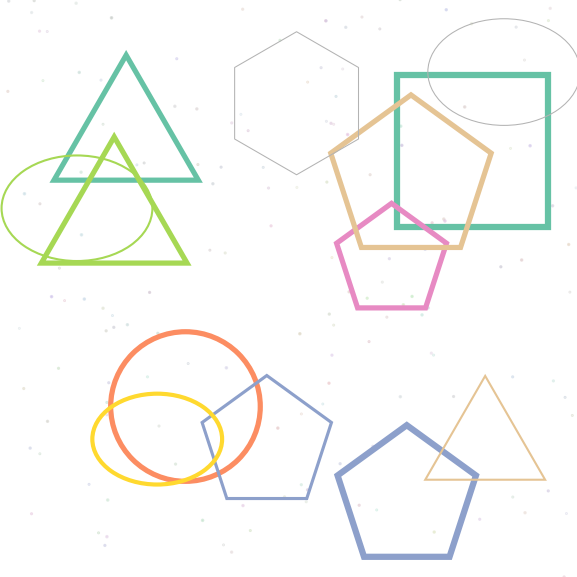[{"shape": "square", "thickness": 3, "radius": 0.65, "center": [0.818, 0.738]}, {"shape": "triangle", "thickness": 2.5, "radius": 0.72, "center": [0.218, 0.759]}, {"shape": "circle", "thickness": 2.5, "radius": 0.65, "center": [0.321, 0.295]}, {"shape": "pentagon", "thickness": 1.5, "radius": 0.59, "center": [0.462, 0.231]}, {"shape": "pentagon", "thickness": 3, "radius": 0.63, "center": [0.704, 0.137]}, {"shape": "pentagon", "thickness": 2.5, "radius": 0.5, "center": [0.678, 0.547]}, {"shape": "triangle", "thickness": 2.5, "radius": 0.73, "center": [0.198, 0.616]}, {"shape": "oval", "thickness": 1, "radius": 0.65, "center": [0.133, 0.639]}, {"shape": "oval", "thickness": 2, "radius": 0.56, "center": [0.272, 0.239]}, {"shape": "triangle", "thickness": 1, "radius": 0.6, "center": [0.84, 0.228]}, {"shape": "pentagon", "thickness": 2.5, "radius": 0.73, "center": [0.712, 0.689]}, {"shape": "hexagon", "thickness": 0.5, "radius": 0.62, "center": [0.514, 0.82]}, {"shape": "oval", "thickness": 0.5, "radius": 0.66, "center": [0.873, 0.874]}]